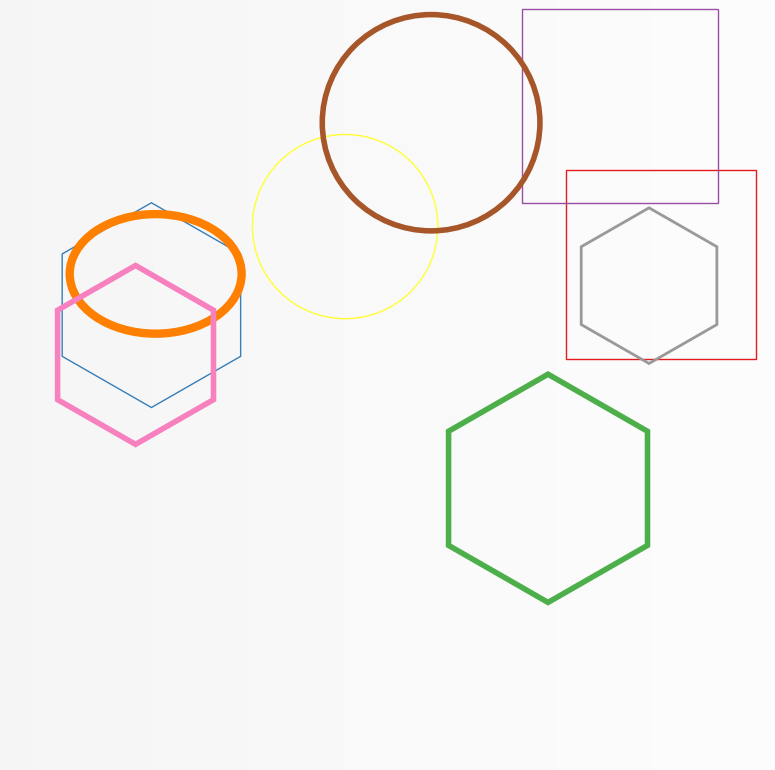[{"shape": "square", "thickness": 0.5, "radius": 0.61, "center": [0.853, 0.656]}, {"shape": "hexagon", "thickness": 0.5, "radius": 0.66, "center": [0.195, 0.604]}, {"shape": "hexagon", "thickness": 2, "radius": 0.74, "center": [0.707, 0.366]}, {"shape": "square", "thickness": 0.5, "radius": 0.63, "center": [0.8, 0.862]}, {"shape": "oval", "thickness": 3, "radius": 0.55, "center": [0.201, 0.644]}, {"shape": "circle", "thickness": 0.5, "radius": 0.6, "center": [0.445, 0.706]}, {"shape": "circle", "thickness": 2, "radius": 0.7, "center": [0.556, 0.841]}, {"shape": "hexagon", "thickness": 2, "radius": 0.58, "center": [0.175, 0.539]}, {"shape": "hexagon", "thickness": 1, "radius": 0.51, "center": [0.837, 0.629]}]